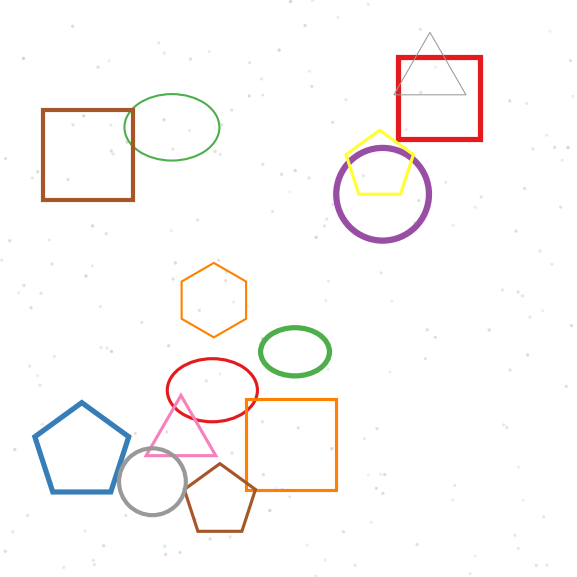[{"shape": "square", "thickness": 2.5, "radius": 0.35, "center": [0.761, 0.829]}, {"shape": "oval", "thickness": 1.5, "radius": 0.39, "center": [0.368, 0.323]}, {"shape": "pentagon", "thickness": 2.5, "radius": 0.43, "center": [0.142, 0.216]}, {"shape": "oval", "thickness": 2.5, "radius": 0.3, "center": [0.511, 0.39]}, {"shape": "oval", "thickness": 1, "radius": 0.41, "center": [0.298, 0.779]}, {"shape": "circle", "thickness": 3, "radius": 0.4, "center": [0.663, 0.663]}, {"shape": "square", "thickness": 1.5, "radius": 0.39, "center": [0.504, 0.23]}, {"shape": "hexagon", "thickness": 1, "radius": 0.32, "center": [0.37, 0.479]}, {"shape": "pentagon", "thickness": 1.5, "radius": 0.31, "center": [0.657, 0.712]}, {"shape": "pentagon", "thickness": 1.5, "radius": 0.32, "center": [0.381, 0.132]}, {"shape": "square", "thickness": 2, "radius": 0.39, "center": [0.153, 0.731]}, {"shape": "triangle", "thickness": 1.5, "radius": 0.35, "center": [0.313, 0.245]}, {"shape": "circle", "thickness": 2, "radius": 0.29, "center": [0.264, 0.165]}, {"shape": "triangle", "thickness": 0.5, "radius": 0.36, "center": [0.744, 0.871]}]